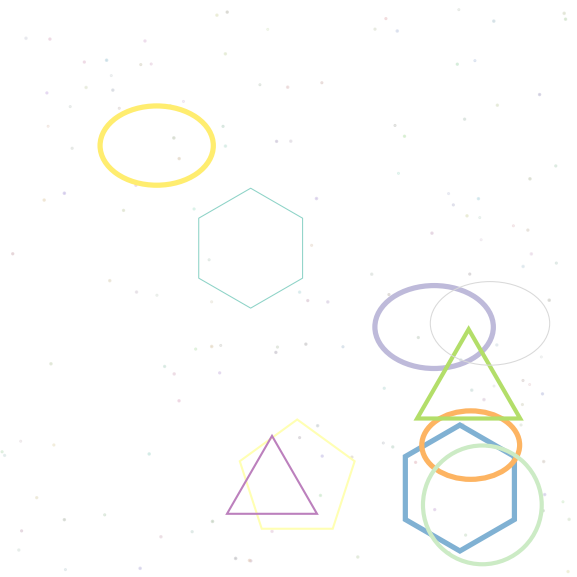[{"shape": "hexagon", "thickness": 0.5, "radius": 0.52, "center": [0.434, 0.569]}, {"shape": "pentagon", "thickness": 1, "radius": 0.52, "center": [0.515, 0.168]}, {"shape": "oval", "thickness": 2.5, "radius": 0.51, "center": [0.752, 0.433]}, {"shape": "hexagon", "thickness": 2.5, "radius": 0.55, "center": [0.796, 0.154]}, {"shape": "oval", "thickness": 2.5, "radius": 0.42, "center": [0.815, 0.228]}, {"shape": "triangle", "thickness": 2, "radius": 0.52, "center": [0.811, 0.326]}, {"shape": "oval", "thickness": 0.5, "radius": 0.52, "center": [0.848, 0.439]}, {"shape": "triangle", "thickness": 1, "radius": 0.45, "center": [0.471, 0.154]}, {"shape": "circle", "thickness": 2, "radius": 0.51, "center": [0.835, 0.125]}, {"shape": "oval", "thickness": 2.5, "radius": 0.49, "center": [0.271, 0.747]}]